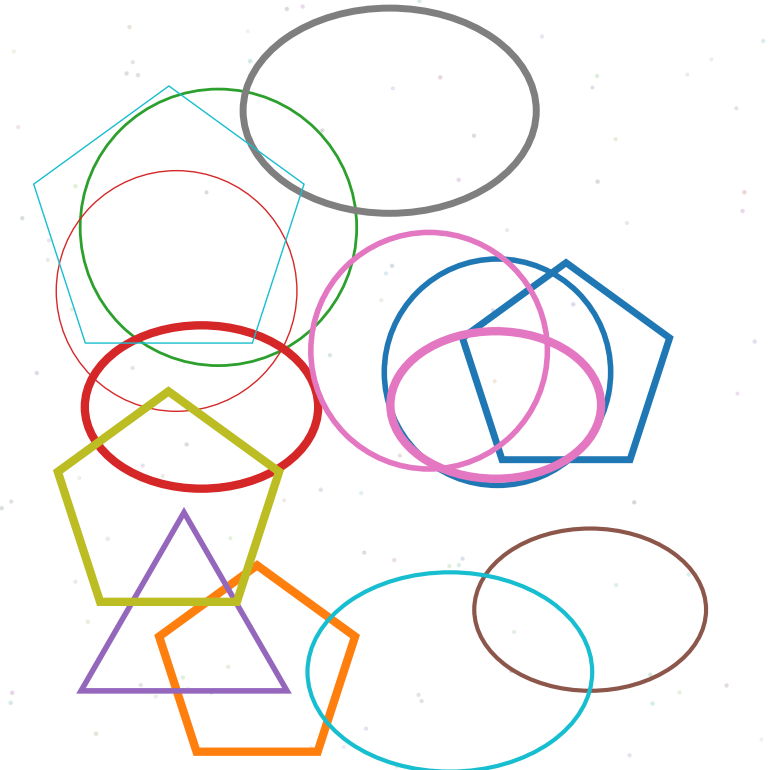[{"shape": "pentagon", "thickness": 2.5, "radius": 0.71, "center": [0.735, 0.517]}, {"shape": "circle", "thickness": 2, "radius": 0.74, "center": [0.646, 0.517]}, {"shape": "pentagon", "thickness": 3, "radius": 0.67, "center": [0.334, 0.132]}, {"shape": "circle", "thickness": 1, "radius": 0.9, "center": [0.284, 0.705]}, {"shape": "oval", "thickness": 3, "radius": 0.76, "center": [0.262, 0.471]}, {"shape": "circle", "thickness": 0.5, "radius": 0.78, "center": [0.229, 0.622]}, {"shape": "triangle", "thickness": 2, "radius": 0.77, "center": [0.239, 0.18]}, {"shape": "oval", "thickness": 1.5, "radius": 0.75, "center": [0.766, 0.208]}, {"shape": "circle", "thickness": 2, "radius": 0.77, "center": [0.557, 0.545]}, {"shape": "oval", "thickness": 3, "radius": 0.68, "center": [0.644, 0.474]}, {"shape": "oval", "thickness": 2.5, "radius": 0.95, "center": [0.506, 0.856]}, {"shape": "pentagon", "thickness": 3, "radius": 0.76, "center": [0.219, 0.341]}, {"shape": "pentagon", "thickness": 0.5, "radius": 0.92, "center": [0.219, 0.704]}, {"shape": "oval", "thickness": 1.5, "radius": 0.92, "center": [0.584, 0.127]}]